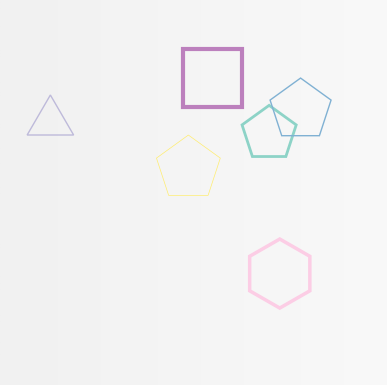[{"shape": "pentagon", "thickness": 2, "radius": 0.37, "center": [0.695, 0.653]}, {"shape": "triangle", "thickness": 1, "radius": 0.35, "center": [0.13, 0.684]}, {"shape": "pentagon", "thickness": 1, "radius": 0.41, "center": [0.776, 0.714]}, {"shape": "hexagon", "thickness": 2.5, "radius": 0.45, "center": [0.722, 0.289]}, {"shape": "square", "thickness": 3, "radius": 0.38, "center": [0.548, 0.797]}, {"shape": "pentagon", "thickness": 0.5, "radius": 0.43, "center": [0.486, 0.563]}]